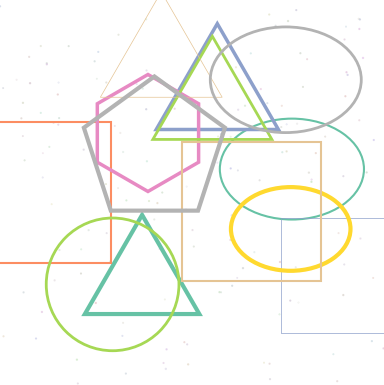[{"shape": "triangle", "thickness": 3, "radius": 0.86, "center": [0.369, 0.27]}, {"shape": "oval", "thickness": 1.5, "radius": 0.94, "center": [0.758, 0.561]}, {"shape": "square", "thickness": 1.5, "radius": 0.92, "center": [0.104, 0.5]}, {"shape": "triangle", "thickness": 2.5, "radius": 0.92, "center": [0.564, 0.755]}, {"shape": "square", "thickness": 0.5, "radius": 0.74, "center": [0.879, 0.284]}, {"shape": "hexagon", "thickness": 2.5, "radius": 0.76, "center": [0.384, 0.655]}, {"shape": "triangle", "thickness": 2, "radius": 0.89, "center": [0.552, 0.727]}, {"shape": "circle", "thickness": 2, "radius": 0.86, "center": [0.292, 0.261]}, {"shape": "oval", "thickness": 3, "radius": 0.78, "center": [0.755, 0.405]}, {"shape": "triangle", "thickness": 0.5, "radius": 0.91, "center": [0.419, 0.839]}, {"shape": "square", "thickness": 1.5, "radius": 0.9, "center": [0.653, 0.451]}, {"shape": "pentagon", "thickness": 3, "radius": 0.96, "center": [0.401, 0.609]}, {"shape": "oval", "thickness": 2, "radius": 0.98, "center": [0.742, 0.793]}]